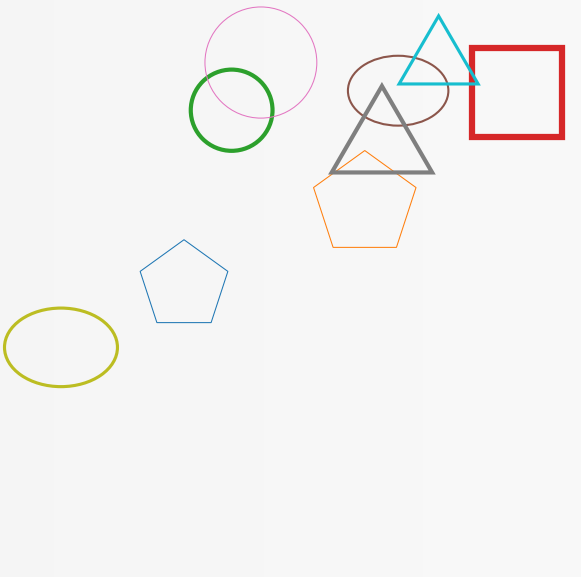[{"shape": "pentagon", "thickness": 0.5, "radius": 0.4, "center": [0.317, 0.505]}, {"shape": "pentagon", "thickness": 0.5, "radius": 0.46, "center": [0.628, 0.646]}, {"shape": "circle", "thickness": 2, "radius": 0.35, "center": [0.399, 0.808]}, {"shape": "square", "thickness": 3, "radius": 0.39, "center": [0.89, 0.839]}, {"shape": "oval", "thickness": 1, "radius": 0.43, "center": [0.685, 0.842]}, {"shape": "circle", "thickness": 0.5, "radius": 0.48, "center": [0.449, 0.891]}, {"shape": "triangle", "thickness": 2, "radius": 0.5, "center": [0.657, 0.75]}, {"shape": "oval", "thickness": 1.5, "radius": 0.49, "center": [0.105, 0.398]}, {"shape": "triangle", "thickness": 1.5, "radius": 0.39, "center": [0.755, 0.893]}]